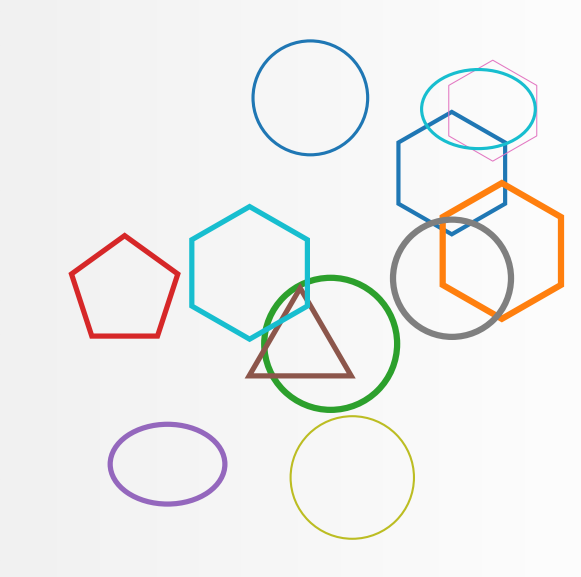[{"shape": "circle", "thickness": 1.5, "radius": 0.49, "center": [0.534, 0.83]}, {"shape": "hexagon", "thickness": 2, "radius": 0.53, "center": [0.777, 0.699]}, {"shape": "hexagon", "thickness": 3, "radius": 0.59, "center": [0.863, 0.565]}, {"shape": "circle", "thickness": 3, "radius": 0.57, "center": [0.569, 0.404]}, {"shape": "pentagon", "thickness": 2.5, "radius": 0.48, "center": [0.214, 0.495]}, {"shape": "oval", "thickness": 2.5, "radius": 0.49, "center": [0.288, 0.195]}, {"shape": "triangle", "thickness": 2.5, "radius": 0.51, "center": [0.516, 0.399]}, {"shape": "hexagon", "thickness": 0.5, "radius": 0.44, "center": [0.848, 0.808]}, {"shape": "circle", "thickness": 3, "radius": 0.51, "center": [0.778, 0.517]}, {"shape": "circle", "thickness": 1, "radius": 0.53, "center": [0.606, 0.172]}, {"shape": "hexagon", "thickness": 2.5, "radius": 0.57, "center": [0.429, 0.527]}, {"shape": "oval", "thickness": 1.5, "radius": 0.49, "center": [0.823, 0.81]}]